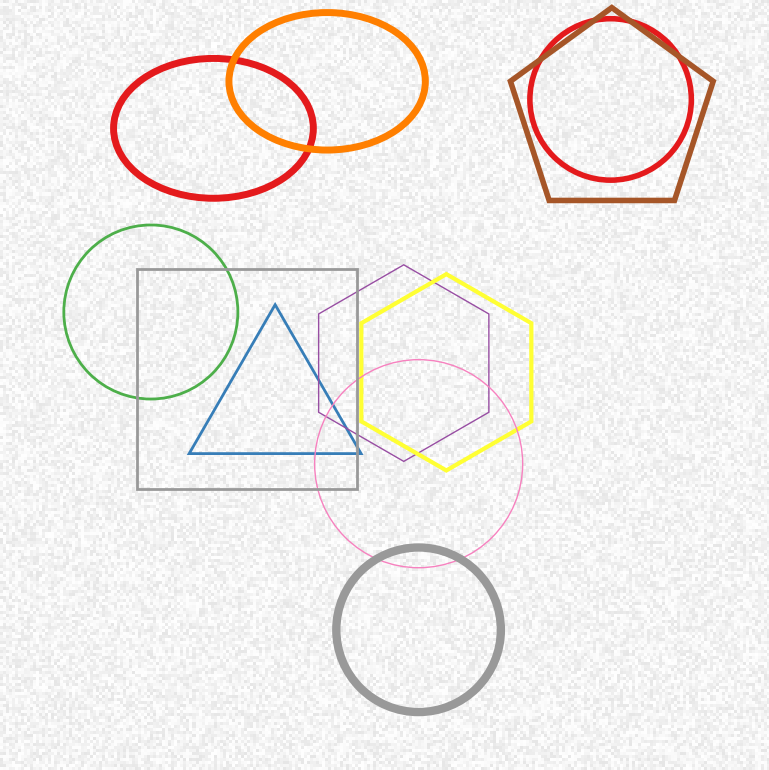[{"shape": "oval", "thickness": 2.5, "radius": 0.65, "center": [0.277, 0.833]}, {"shape": "circle", "thickness": 2, "radius": 0.52, "center": [0.793, 0.871]}, {"shape": "triangle", "thickness": 1, "radius": 0.64, "center": [0.357, 0.475]}, {"shape": "circle", "thickness": 1, "radius": 0.57, "center": [0.196, 0.595]}, {"shape": "hexagon", "thickness": 0.5, "radius": 0.64, "center": [0.524, 0.528]}, {"shape": "oval", "thickness": 2.5, "radius": 0.64, "center": [0.425, 0.894]}, {"shape": "hexagon", "thickness": 1.5, "radius": 0.64, "center": [0.58, 0.516]}, {"shape": "pentagon", "thickness": 2, "radius": 0.69, "center": [0.795, 0.852]}, {"shape": "circle", "thickness": 0.5, "radius": 0.68, "center": [0.544, 0.398]}, {"shape": "circle", "thickness": 3, "radius": 0.53, "center": [0.544, 0.182]}, {"shape": "square", "thickness": 1, "radius": 0.71, "center": [0.321, 0.507]}]